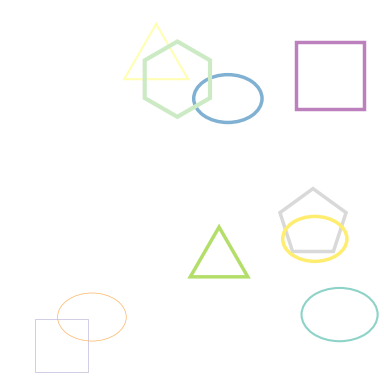[{"shape": "oval", "thickness": 1.5, "radius": 0.49, "center": [0.882, 0.183]}, {"shape": "triangle", "thickness": 1.5, "radius": 0.48, "center": [0.406, 0.842]}, {"shape": "square", "thickness": 0.5, "radius": 0.34, "center": [0.159, 0.103]}, {"shape": "oval", "thickness": 2.5, "radius": 0.44, "center": [0.592, 0.744]}, {"shape": "oval", "thickness": 0.5, "radius": 0.45, "center": [0.239, 0.177]}, {"shape": "triangle", "thickness": 2.5, "radius": 0.43, "center": [0.569, 0.324]}, {"shape": "pentagon", "thickness": 2.5, "radius": 0.45, "center": [0.813, 0.42]}, {"shape": "square", "thickness": 2.5, "radius": 0.44, "center": [0.857, 0.804]}, {"shape": "hexagon", "thickness": 3, "radius": 0.49, "center": [0.461, 0.794]}, {"shape": "oval", "thickness": 2.5, "radius": 0.42, "center": [0.818, 0.38]}]